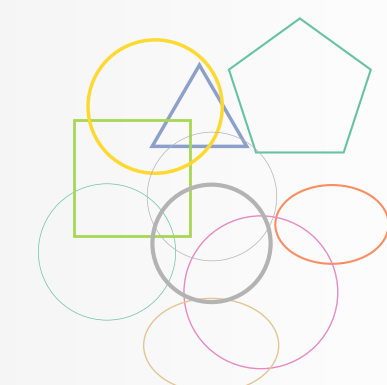[{"shape": "pentagon", "thickness": 1.5, "radius": 0.96, "center": [0.774, 0.76]}, {"shape": "circle", "thickness": 0.5, "radius": 0.89, "center": [0.276, 0.346]}, {"shape": "oval", "thickness": 1.5, "radius": 0.73, "center": [0.857, 0.417]}, {"shape": "triangle", "thickness": 2.5, "radius": 0.7, "center": [0.515, 0.69]}, {"shape": "circle", "thickness": 1, "radius": 0.99, "center": [0.673, 0.241]}, {"shape": "square", "thickness": 2, "radius": 0.75, "center": [0.341, 0.537]}, {"shape": "circle", "thickness": 2.5, "radius": 0.87, "center": [0.4, 0.723]}, {"shape": "oval", "thickness": 1, "radius": 0.87, "center": [0.545, 0.103]}, {"shape": "circle", "thickness": 3, "radius": 0.76, "center": [0.546, 0.368]}, {"shape": "circle", "thickness": 0.5, "radius": 0.84, "center": [0.547, 0.49]}]